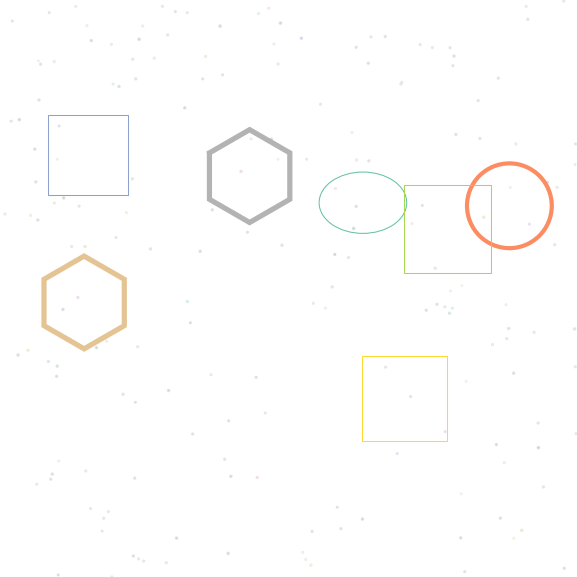[{"shape": "oval", "thickness": 0.5, "radius": 0.38, "center": [0.628, 0.648]}, {"shape": "circle", "thickness": 2, "radius": 0.37, "center": [0.882, 0.643]}, {"shape": "square", "thickness": 0.5, "radius": 0.34, "center": [0.152, 0.731]}, {"shape": "square", "thickness": 0.5, "radius": 0.38, "center": [0.774, 0.603]}, {"shape": "square", "thickness": 0.5, "radius": 0.37, "center": [0.7, 0.309]}, {"shape": "hexagon", "thickness": 2.5, "radius": 0.4, "center": [0.146, 0.475]}, {"shape": "hexagon", "thickness": 2.5, "radius": 0.4, "center": [0.432, 0.694]}]